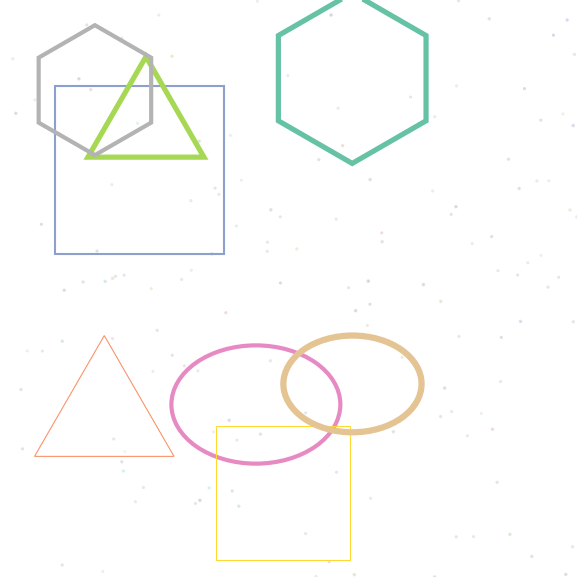[{"shape": "hexagon", "thickness": 2.5, "radius": 0.74, "center": [0.61, 0.864]}, {"shape": "triangle", "thickness": 0.5, "radius": 0.7, "center": [0.181, 0.279]}, {"shape": "square", "thickness": 1, "radius": 0.73, "center": [0.241, 0.705]}, {"shape": "oval", "thickness": 2, "radius": 0.73, "center": [0.443, 0.299]}, {"shape": "triangle", "thickness": 2.5, "radius": 0.58, "center": [0.253, 0.785]}, {"shape": "square", "thickness": 0.5, "radius": 0.58, "center": [0.49, 0.145]}, {"shape": "oval", "thickness": 3, "radius": 0.6, "center": [0.61, 0.334]}, {"shape": "hexagon", "thickness": 2, "radius": 0.56, "center": [0.164, 0.843]}]